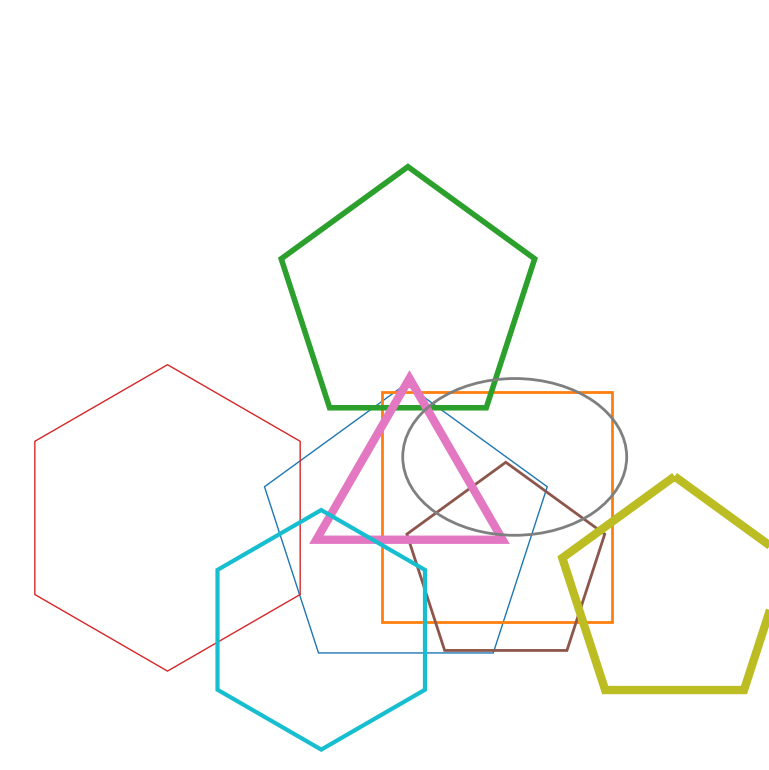[{"shape": "pentagon", "thickness": 0.5, "radius": 0.97, "center": [0.527, 0.308]}, {"shape": "square", "thickness": 1, "radius": 0.75, "center": [0.645, 0.341]}, {"shape": "pentagon", "thickness": 2, "radius": 0.87, "center": [0.53, 0.61]}, {"shape": "hexagon", "thickness": 0.5, "radius": 0.99, "center": [0.218, 0.327]}, {"shape": "pentagon", "thickness": 1, "radius": 0.68, "center": [0.657, 0.265]}, {"shape": "triangle", "thickness": 3, "radius": 0.7, "center": [0.532, 0.369]}, {"shape": "oval", "thickness": 1, "radius": 0.73, "center": [0.668, 0.407]}, {"shape": "pentagon", "thickness": 3, "radius": 0.77, "center": [0.876, 0.228]}, {"shape": "hexagon", "thickness": 1.5, "radius": 0.78, "center": [0.417, 0.182]}]